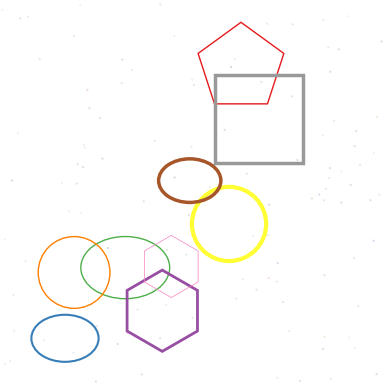[{"shape": "pentagon", "thickness": 1, "radius": 0.59, "center": [0.626, 0.825]}, {"shape": "oval", "thickness": 1.5, "radius": 0.44, "center": [0.169, 0.121]}, {"shape": "oval", "thickness": 1, "radius": 0.58, "center": [0.325, 0.305]}, {"shape": "hexagon", "thickness": 2, "radius": 0.53, "center": [0.421, 0.193]}, {"shape": "circle", "thickness": 1, "radius": 0.47, "center": [0.192, 0.292]}, {"shape": "circle", "thickness": 3, "radius": 0.48, "center": [0.595, 0.418]}, {"shape": "oval", "thickness": 2.5, "radius": 0.4, "center": [0.493, 0.531]}, {"shape": "hexagon", "thickness": 0.5, "radius": 0.4, "center": [0.445, 0.308]}, {"shape": "square", "thickness": 2.5, "radius": 0.57, "center": [0.673, 0.69]}]